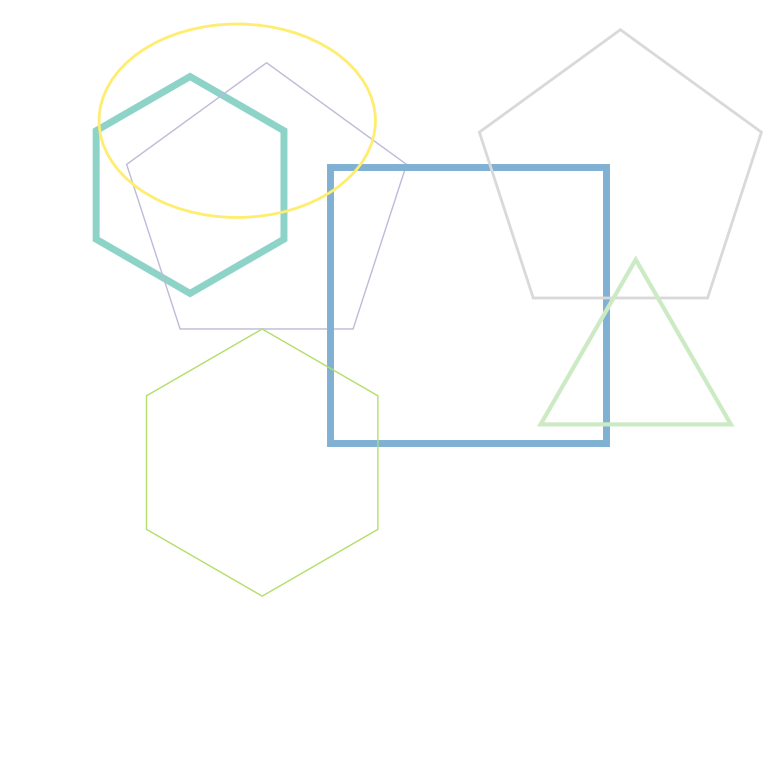[{"shape": "hexagon", "thickness": 2.5, "radius": 0.7, "center": [0.247, 0.76]}, {"shape": "pentagon", "thickness": 0.5, "radius": 0.96, "center": [0.346, 0.727]}, {"shape": "square", "thickness": 2.5, "radius": 0.9, "center": [0.607, 0.604]}, {"shape": "hexagon", "thickness": 0.5, "radius": 0.87, "center": [0.341, 0.399]}, {"shape": "pentagon", "thickness": 1, "radius": 0.96, "center": [0.806, 0.769]}, {"shape": "triangle", "thickness": 1.5, "radius": 0.71, "center": [0.826, 0.52]}, {"shape": "oval", "thickness": 1, "radius": 0.9, "center": [0.308, 0.843]}]